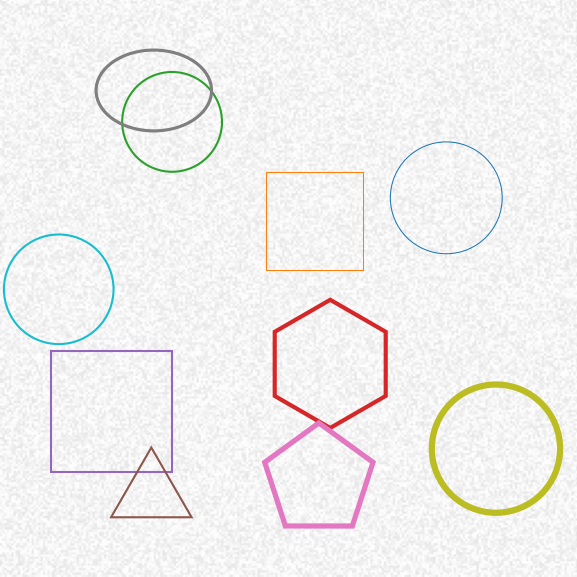[{"shape": "circle", "thickness": 0.5, "radius": 0.48, "center": [0.773, 0.657]}, {"shape": "square", "thickness": 0.5, "radius": 0.42, "center": [0.545, 0.616]}, {"shape": "circle", "thickness": 1, "radius": 0.43, "center": [0.298, 0.788]}, {"shape": "hexagon", "thickness": 2, "radius": 0.55, "center": [0.572, 0.369]}, {"shape": "square", "thickness": 1, "radius": 0.52, "center": [0.193, 0.287]}, {"shape": "triangle", "thickness": 1, "radius": 0.4, "center": [0.262, 0.144]}, {"shape": "pentagon", "thickness": 2.5, "radius": 0.49, "center": [0.552, 0.168]}, {"shape": "oval", "thickness": 1.5, "radius": 0.5, "center": [0.266, 0.842]}, {"shape": "circle", "thickness": 3, "radius": 0.56, "center": [0.859, 0.222]}, {"shape": "circle", "thickness": 1, "radius": 0.47, "center": [0.102, 0.498]}]